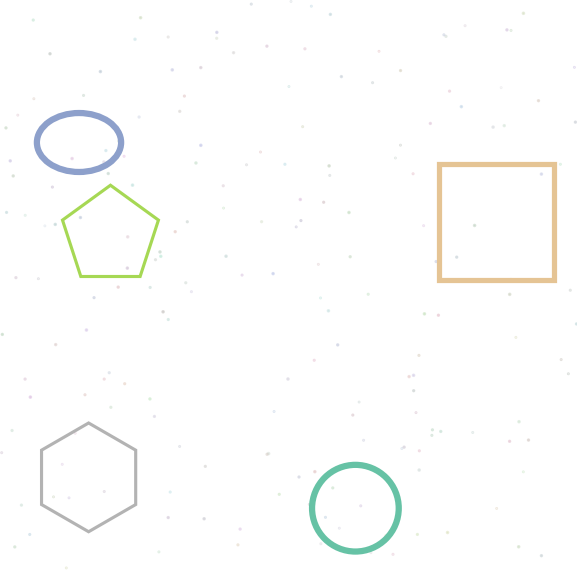[{"shape": "circle", "thickness": 3, "radius": 0.38, "center": [0.615, 0.119]}, {"shape": "oval", "thickness": 3, "radius": 0.36, "center": [0.137, 0.752]}, {"shape": "pentagon", "thickness": 1.5, "radius": 0.44, "center": [0.191, 0.591]}, {"shape": "square", "thickness": 2.5, "radius": 0.5, "center": [0.86, 0.615]}, {"shape": "hexagon", "thickness": 1.5, "radius": 0.47, "center": [0.153, 0.173]}]